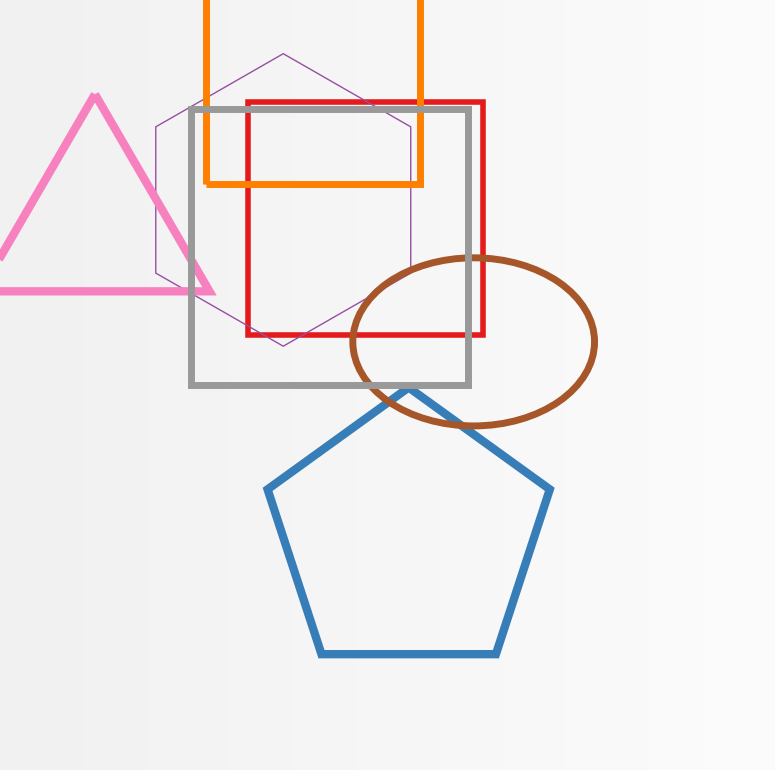[{"shape": "square", "thickness": 2, "radius": 0.76, "center": [0.472, 0.716]}, {"shape": "pentagon", "thickness": 3, "radius": 0.96, "center": [0.527, 0.305]}, {"shape": "hexagon", "thickness": 0.5, "radius": 0.95, "center": [0.365, 0.74]}, {"shape": "square", "thickness": 2.5, "radius": 0.69, "center": [0.404, 0.9]}, {"shape": "oval", "thickness": 2.5, "radius": 0.78, "center": [0.611, 0.556]}, {"shape": "triangle", "thickness": 3, "radius": 0.85, "center": [0.123, 0.707]}, {"shape": "square", "thickness": 2.5, "radius": 0.9, "center": [0.425, 0.679]}]